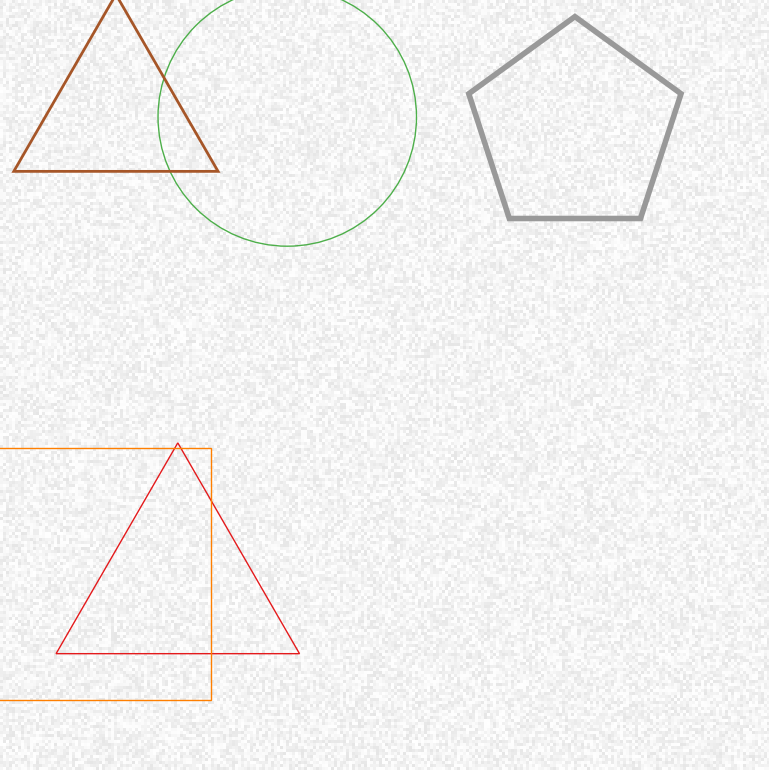[{"shape": "triangle", "thickness": 0.5, "radius": 0.91, "center": [0.231, 0.242]}, {"shape": "circle", "thickness": 0.5, "radius": 0.84, "center": [0.373, 0.848]}, {"shape": "square", "thickness": 0.5, "radius": 0.82, "center": [0.111, 0.254]}, {"shape": "triangle", "thickness": 1, "radius": 0.77, "center": [0.151, 0.854]}, {"shape": "pentagon", "thickness": 2, "radius": 0.72, "center": [0.747, 0.833]}]